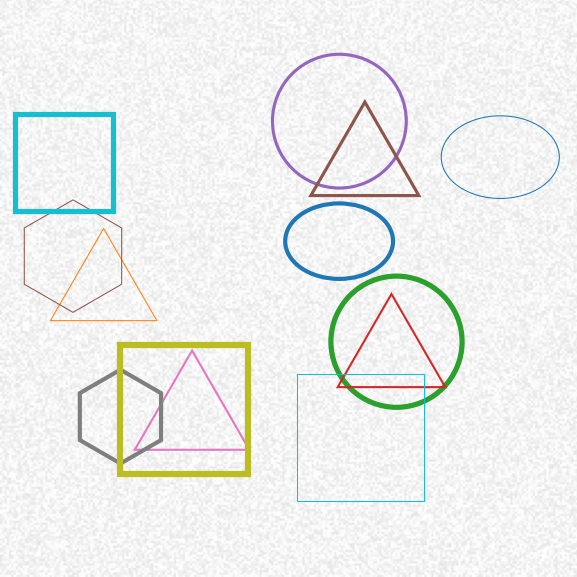[{"shape": "oval", "thickness": 2, "radius": 0.47, "center": [0.587, 0.582]}, {"shape": "oval", "thickness": 0.5, "radius": 0.51, "center": [0.866, 0.727]}, {"shape": "triangle", "thickness": 0.5, "radius": 0.53, "center": [0.179, 0.497]}, {"shape": "circle", "thickness": 2.5, "radius": 0.57, "center": [0.687, 0.407]}, {"shape": "triangle", "thickness": 1, "radius": 0.54, "center": [0.678, 0.383]}, {"shape": "circle", "thickness": 1.5, "radius": 0.58, "center": [0.588, 0.789]}, {"shape": "hexagon", "thickness": 0.5, "radius": 0.49, "center": [0.126, 0.556]}, {"shape": "triangle", "thickness": 1.5, "radius": 0.54, "center": [0.632, 0.714]}, {"shape": "triangle", "thickness": 1, "radius": 0.57, "center": [0.333, 0.278]}, {"shape": "hexagon", "thickness": 2, "radius": 0.41, "center": [0.209, 0.278]}, {"shape": "square", "thickness": 3, "radius": 0.56, "center": [0.318, 0.289]}, {"shape": "square", "thickness": 2.5, "radius": 0.42, "center": [0.111, 0.717]}, {"shape": "square", "thickness": 0.5, "radius": 0.55, "center": [0.624, 0.241]}]